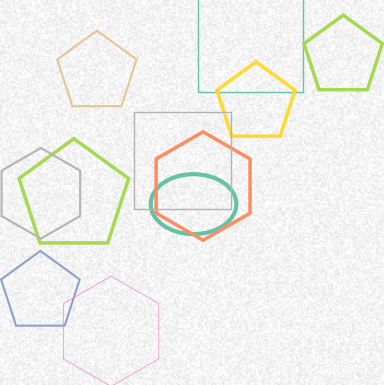[{"shape": "oval", "thickness": 3, "radius": 0.56, "center": [0.503, 0.47]}, {"shape": "square", "thickness": 1, "radius": 0.68, "center": [0.65, 0.897]}, {"shape": "hexagon", "thickness": 2.5, "radius": 0.7, "center": [0.527, 0.517]}, {"shape": "pentagon", "thickness": 1.5, "radius": 0.54, "center": [0.105, 0.241]}, {"shape": "hexagon", "thickness": 0.5, "radius": 0.72, "center": [0.288, 0.14]}, {"shape": "pentagon", "thickness": 2.5, "radius": 0.54, "center": [0.891, 0.854]}, {"shape": "pentagon", "thickness": 2.5, "radius": 0.75, "center": [0.192, 0.49]}, {"shape": "pentagon", "thickness": 2.5, "radius": 0.53, "center": [0.665, 0.733]}, {"shape": "pentagon", "thickness": 1.5, "radius": 0.54, "center": [0.252, 0.812]}, {"shape": "square", "thickness": 1, "radius": 0.63, "center": [0.475, 0.583]}, {"shape": "hexagon", "thickness": 1.5, "radius": 0.59, "center": [0.106, 0.498]}]